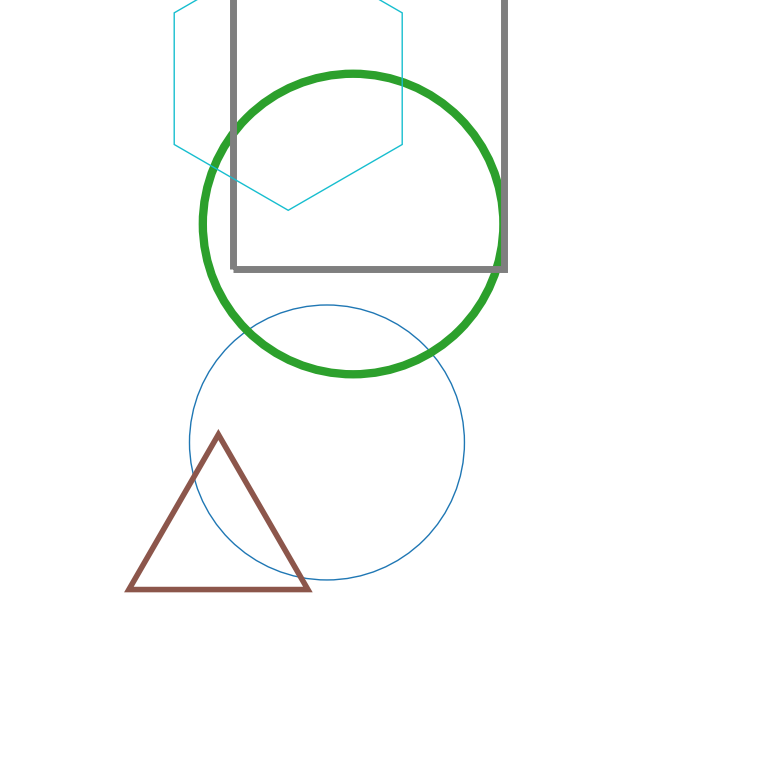[{"shape": "circle", "thickness": 0.5, "radius": 0.89, "center": [0.425, 0.425]}, {"shape": "circle", "thickness": 3, "radius": 0.98, "center": [0.459, 0.709]}, {"shape": "triangle", "thickness": 2, "radius": 0.67, "center": [0.284, 0.301]}, {"shape": "square", "thickness": 2.5, "radius": 0.88, "center": [0.478, 0.827]}, {"shape": "hexagon", "thickness": 0.5, "radius": 0.85, "center": [0.374, 0.898]}]